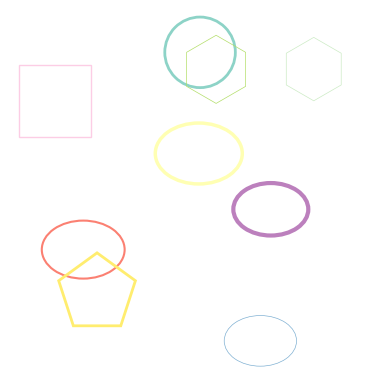[{"shape": "circle", "thickness": 2, "radius": 0.46, "center": [0.52, 0.864]}, {"shape": "oval", "thickness": 2.5, "radius": 0.57, "center": [0.516, 0.601]}, {"shape": "oval", "thickness": 1.5, "radius": 0.54, "center": [0.216, 0.352]}, {"shape": "oval", "thickness": 0.5, "radius": 0.47, "center": [0.676, 0.115]}, {"shape": "hexagon", "thickness": 0.5, "radius": 0.44, "center": [0.561, 0.82]}, {"shape": "square", "thickness": 1, "radius": 0.47, "center": [0.143, 0.737]}, {"shape": "oval", "thickness": 3, "radius": 0.49, "center": [0.703, 0.456]}, {"shape": "hexagon", "thickness": 0.5, "radius": 0.41, "center": [0.815, 0.821]}, {"shape": "pentagon", "thickness": 2, "radius": 0.52, "center": [0.252, 0.238]}]